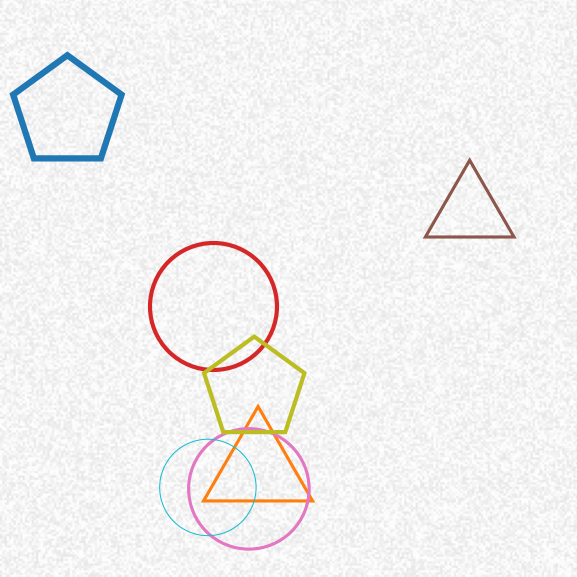[{"shape": "pentagon", "thickness": 3, "radius": 0.49, "center": [0.117, 0.805]}, {"shape": "triangle", "thickness": 1.5, "radius": 0.54, "center": [0.447, 0.186]}, {"shape": "circle", "thickness": 2, "radius": 0.55, "center": [0.37, 0.468]}, {"shape": "triangle", "thickness": 1.5, "radius": 0.44, "center": [0.813, 0.633]}, {"shape": "circle", "thickness": 1.5, "radius": 0.52, "center": [0.431, 0.153]}, {"shape": "pentagon", "thickness": 2, "radius": 0.46, "center": [0.44, 0.325]}, {"shape": "circle", "thickness": 0.5, "radius": 0.42, "center": [0.36, 0.155]}]